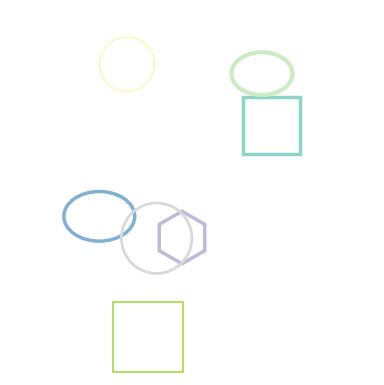[{"shape": "square", "thickness": 2.5, "radius": 0.37, "center": [0.705, 0.673]}, {"shape": "hexagon", "thickness": 2.5, "radius": 0.34, "center": [0.473, 0.383]}, {"shape": "oval", "thickness": 2.5, "radius": 0.46, "center": [0.258, 0.438]}, {"shape": "square", "thickness": 1.5, "radius": 0.46, "center": [0.384, 0.125]}, {"shape": "circle", "thickness": 2, "radius": 0.46, "center": [0.407, 0.381]}, {"shape": "oval", "thickness": 3, "radius": 0.4, "center": [0.68, 0.809]}, {"shape": "circle", "thickness": 0.5, "radius": 0.35, "center": [0.33, 0.833]}]